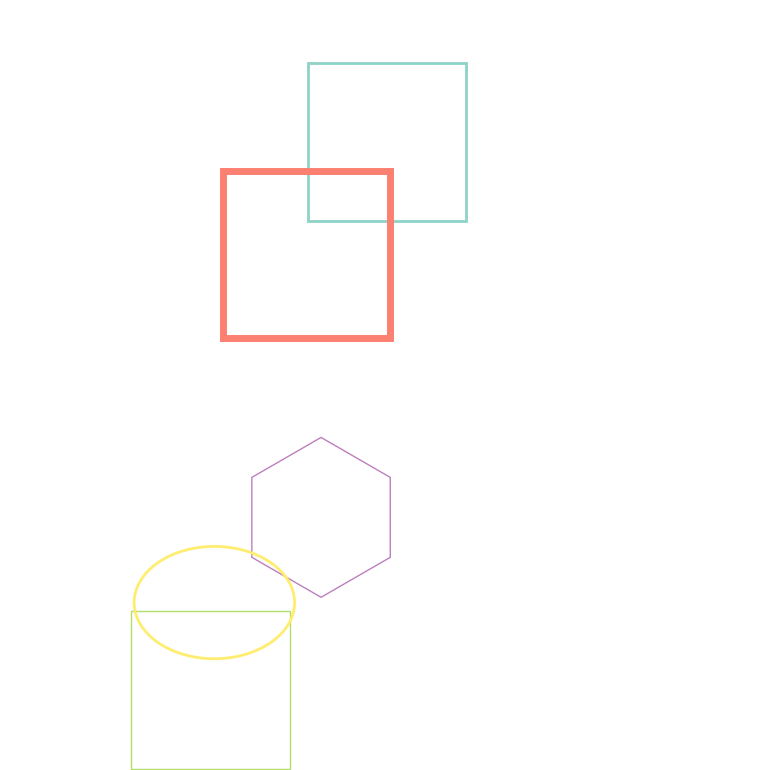[{"shape": "square", "thickness": 1, "radius": 0.51, "center": [0.503, 0.816]}, {"shape": "square", "thickness": 2.5, "radius": 0.54, "center": [0.398, 0.669]}, {"shape": "square", "thickness": 0.5, "radius": 0.51, "center": [0.273, 0.104]}, {"shape": "hexagon", "thickness": 0.5, "radius": 0.52, "center": [0.417, 0.328]}, {"shape": "oval", "thickness": 1, "radius": 0.52, "center": [0.278, 0.217]}]